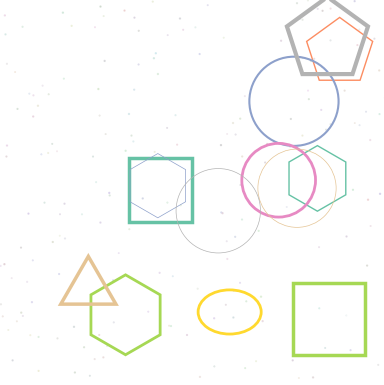[{"shape": "square", "thickness": 2.5, "radius": 0.41, "center": [0.417, 0.506]}, {"shape": "hexagon", "thickness": 1, "radius": 0.43, "center": [0.824, 0.537]}, {"shape": "pentagon", "thickness": 1, "radius": 0.45, "center": [0.882, 0.865]}, {"shape": "circle", "thickness": 1.5, "radius": 0.58, "center": [0.764, 0.737]}, {"shape": "hexagon", "thickness": 0.5, "radius": 0.42, "center": [0.41, 0.518]}, {"shape": "circle", "thickness": 2, "radius": 0.48, "center": [0.724, 0.532]}, {"shape": "square", "thickness": 2.5, "radius": 0.47, "center": [0.855, 0.171]}, {"shape": "hexagon", "thickness": 2, "radius": 0.52, "center": [0.326, 0.182]}, {"shape": "oval", "thickness": 2, "radius": 0.41, "center": [0.597, 0.19]}, {"shape": "circle", "thickness": 0.5, "radius": 0.51, "center": [0.771, 0.511]}, {"shape": "triangle", "thickness": 2.5, "radius": 0.41, "center": [0.229, 0.251]}, {"shape": "pentagon", "thickness": 3, "radius": 0.55, "center": [0.851, 0.897]}, {"shape": "circle", "thickness": 0.5, "radius": 0.55, "center": [0.567, 0.453]}]